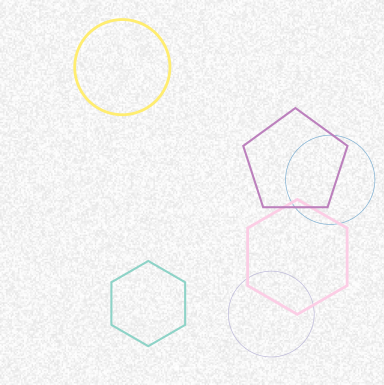[{"shape": "hexagon", "thickness": 1.5, "radius": 0.55, "center": [0.385, 0.211]}, {"shape": "circle", "thickness": 0.5, "radius": 0.56, "center": [0.705, 0.184]}, {"shape": "circle", "thickness": 0.5, "radius": 0.58, "center": [0.858, 0.533]}, {"shape": "hexagon", "thickness": 2, "radius": 0.75, "center": [0.772, 0.333]}, {"shape": "pentagon", "thickness": 1.5, "radius": 0.71, "center": [0.767, 0.577]}, {"shape": "circle", "thickness": 2, "radius": 0.62, "center": [0.318, 0.826]}]